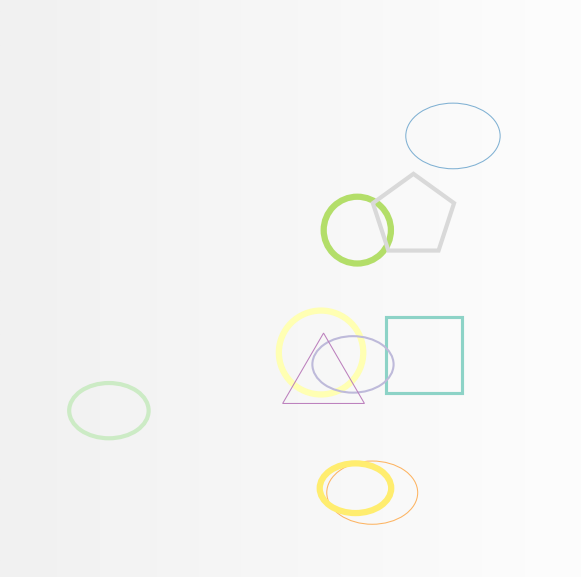[{"shape": "square", "thickness": 1.5, "radius": 0.33, "center": [0.73, 0.384]}, {"shape": "circle", "thickness": 3, "radius": 0.36, "center": [0.552, 0.389]}, {"shape": "oval", "thickness": 1, "radius": 0.35, "center": [0.607, 0.368]}, {"shape": "oval", "thickness": 0.5, "radius": 0.41, "center": [0.779, 0.764]}, {"shape": "oval", "thickness": 0.5, "radius": 0.39, "center": [0.64, 0.146]}, {"shape": "circle", "thickness": 3, "radius": 0.29, "center": [0.615, 0.601]}, {"shape": "pentagon", "thickness": 2, "radius": 0.37, "center": [0.711, 0.625]}, {"shape": "triangle", "thickness": 0.5, "radius": 0.41, "center": [0.557, 0.341]}, {"shape": "oval", "thickness": 2, "radius": 0.34, "center": [0.187, 0.288]}, {"shape": "oval", "thickness": 3, "radius": 0.31, "center": [0.612, 0.154]}]